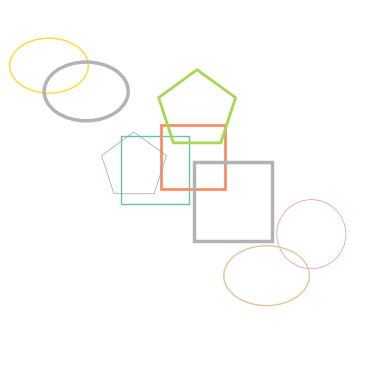[{"shape": "square", "thickness": 1, "radius": 0.44, "center": [0.402, 0.558]}, {"shape": "square", "thickness": 2, "radius": 0.41, "center": [0.502, 0.592]}, {"shape": "pentagon", "thickness": 0.5, "radius": 0.44, "center": [0.348, 0.568]}, {"shape": "circle", "thickness": 0.5, "radius": 0.45, "center": [0.809, 0.392]}, {"shape": "pentagon", "thickness": 2, "radius": 0.52, "center": [0.512, 0.714]}, {"shape": "oval", "thickness": 1, "radius": 0.51, "center": [0.127, 0.829]}, {"shape": "oval", "thickness": 1, "radius": 0.56, "center": [0.692, 0.284]}, {"shape": "oval", "thickness": 2.5, "radius": 0.55, "center": [0.224, 0.763]}, {"shape": "square", "thickness": 2.5, "radius": 0.51, "center": [0.605, 0.477]}]